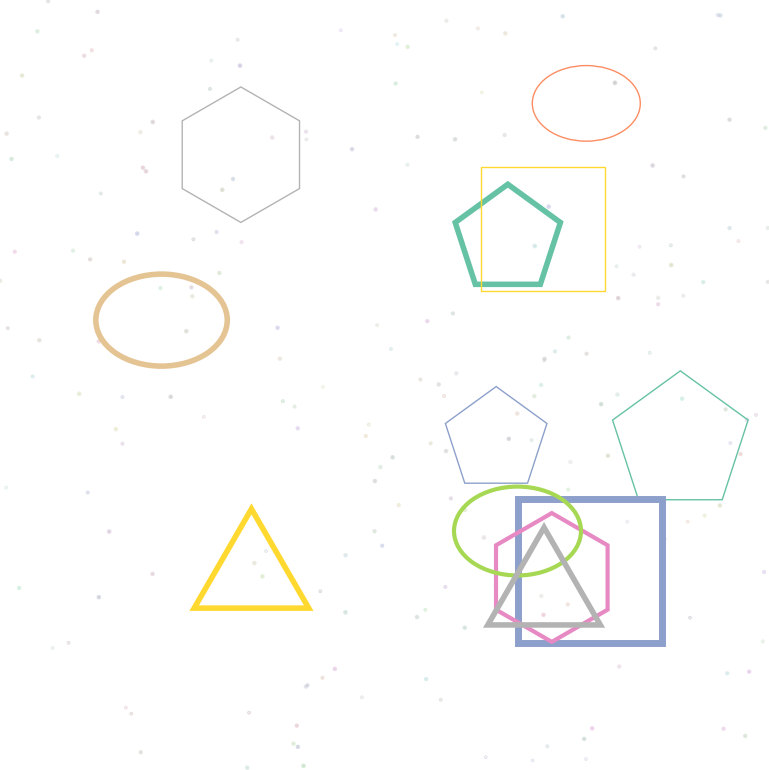[{"shape": "pentagon", "thickness": 0.5, "radius": 0.46, "center": [0.884, 0.426]}, {"shape": "pentagon", "thickness": 2, "radius": 0.36, "center": [0.66, 0.689]}, {"shape": "oval", "thickness": 0.5, "radius": 0.35, "center": [0.761, 0.866]}, {"shape": "pentagon", "thickness": 0.5, "radius": 0.35, "center": [0.644, 0.429]}, {"shape": "square", "thickness": 2.5, "radius": 0.47, "center": [0.766, 0.258]}, {"shape": "hexagon", "thickness": 1.5, "radius": 0.42, "center": [0.717, 0.25]}, {"shape": "oval", "thickness": 1.5, "radius": 0.41, "center": [0.672, 0.31]}, {"shape": "triangle", "thickness": 2, "radius": 0.43, "center": [0.327, 0.253]}, {"shape": "square", "thickness": 0.5, "radius": 0.4, "center": [0.706, 0.703]}, {"shape": "oval", "thickness": 2, "radius": 0.43, "center": [0.21, 0.584]}, {"shape": "triangle", "thickness": 2, "radius": 0.42, "center": [0.707, 0.231]}, {"shape": "hexagon", "thickness": 0.5, "radius": 0.44, "center": [0.313, 0.799]}]